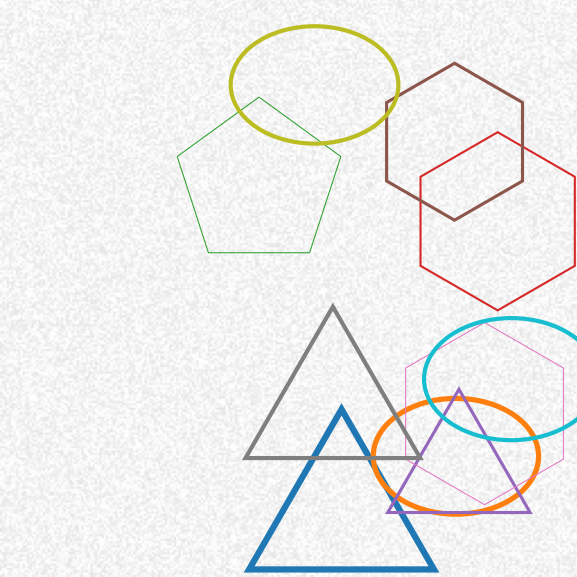[{"shape": "triangle", "thickness": 3, "radius": 0.92, "center": [0.591, 0.105]}, {"shape": "oval", "thickness": 2.5, "radius": 0.72, "center": [0.789, 0.209]}, {"shape": "pentagon", "thickness": 0.5, "radius": 0.74, "center": [0.449, 0.682]}, {"shape": "hexagon", "thickness": 1, "radius": 0.77, "center": [0.862, 0.616]}, {"shape": "triangle", "thickness": 1.5, "radius": 0.71, "center": [0.795, 0.183]}, {"shape": "hexagon", "thickness": 1.5, "radius": 0.68, "center": [0.787, 0.754]}, {"shape": "hexagon", "thickness": 0.5, "radius": 0.79, "center": [0.839, 0.283]}, {"shape": "triangle", "thickness": 2, "radius": 0.87, "center": [0.576, 0.293]}, {"shape": "oval", "thickness": 2, "radius": 0.73, "center": [0.545, 0.852]}, {"shape": "oval", "thickness": 2, "radius": 0.76, "center": [0.885, 0.343]}]